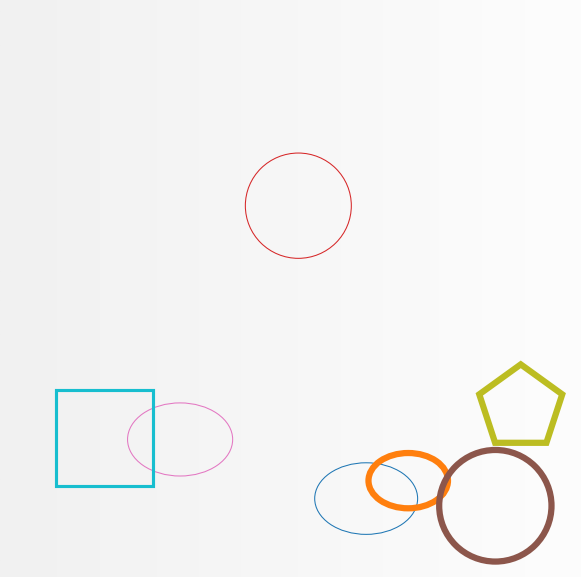[{"shape": "oval", "thickness": 0.5, "radius": 0.44, "center": [0.63, 0.136]}, {"shape": "oval", "thickness": 3, "radius": 0.34, "center": [0.702, 0.167]}, {"shape": "circle", "thickness": 0.5, "radius": 0.46, "center": [0.513, 0.643]}, {"shape": "circle", "thickness": 3, "radius": 0.48, "center": [0.852, 0.123]}, {"shape": "oval", "thickness": 0.5, "radius": 0.45, "center": [0.31, 0.238]}, {"shape": "pentagon", "thickness": 3, "radius": 0.38, "center": [0.896, 0.293]}, {"shape": "square", "thickness": 1.5, "radius": 0.42, "center": [0.18, 0.241]}]